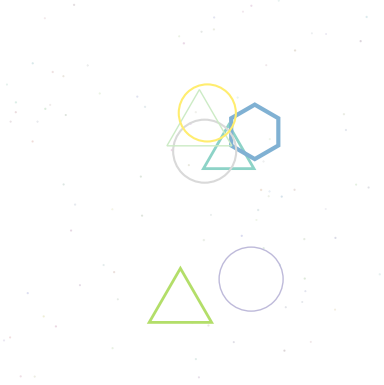[{"shape": "triangle", "thickness": 2, "radius": 0.38, "center": [0.594, 0.6]}, {"shape": "circle", "thickness": 1, "radius": 0.42, "center": [0.652, 0.275]}, {"shape": "hexagon", "thickness": 3, "radius": 0.35, "center": [0.662, 0.658]}, {"shape": "triangle", "thickness": 2, "radius": 0.47, "center": [0.469, 0.209]}, {"shape": "circle", "thickness": 1.5, "radius": 0.41, "center": [0.532, 0.607]}, {"shape": "triangle", "thickness": 1, "radius": 0.49, "center": [0.518, 0.67]}, {"shape": "circle", "thickness": 1.5, "radius": 0.37, "center": [0.538, 0.707]}]